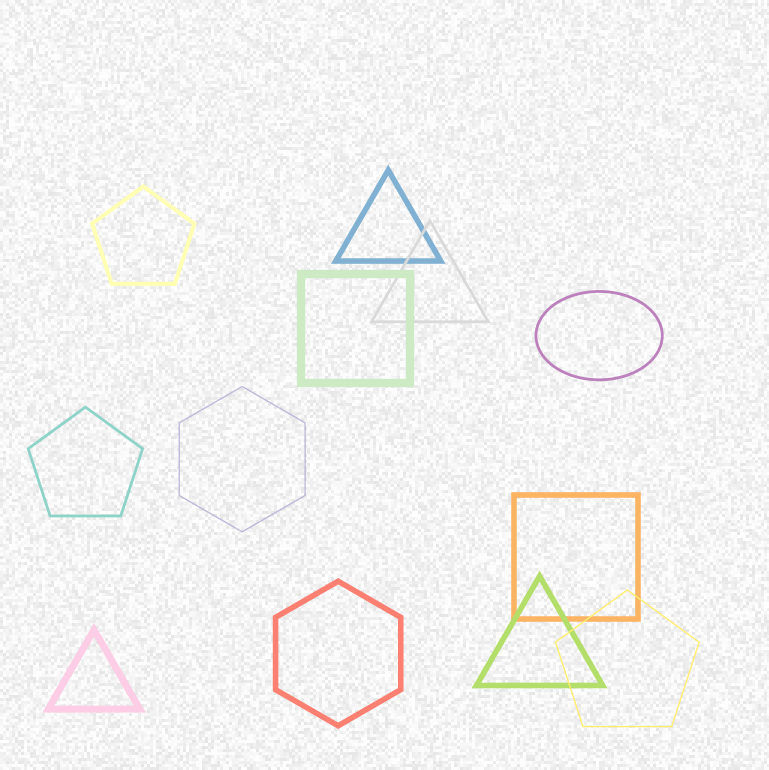[{"shape": "pentagon", "thickness": 1, "radius": 0.39, "center": [0.111, 0.393]}, {"shape": "pentagon", "thickness": 1.5, "radius": 0.35, "center": [0.186, 0.688]}, {"shape": "hexagon", "thickness": 0.5, "radius": 0.47, "center": [0.315, 0.404]}, {"shape": "hexagon", "thickness": 2, "radius": 0.47, "center": [0.439, 0.151]}, {"shape": "triangle", "thickness": 2, "radius": 0.39, "center": [0.504, 0.7]}, {"shape": "square", "thickness": 2, "radius": 0.41, "center": [0.748, 0.277]}, {"shape": "triangle", "thickness": 2, "radius": 0.47, "center": [0.701, 0.157]}, {"shape": "triangle", "thickness": 2.5, "radius": 0.34, "center": [0.122, 0.113]}, {"shape": "triangle", "thickness": 1, "radius": 0.44, "center": [0.558, 0.626]}, {"shape": "oval", "thickness": 1, "radius": 0.41, "center": [0.778, 0.564]}, {"shape": "square", "thickness": 3, "radius": 0.35, "center": [0.461, 0.574]}, {"shape": "pentagon", "thickness": 0.5, "radius": 0.49, "center": [0.815, 0.136]}]